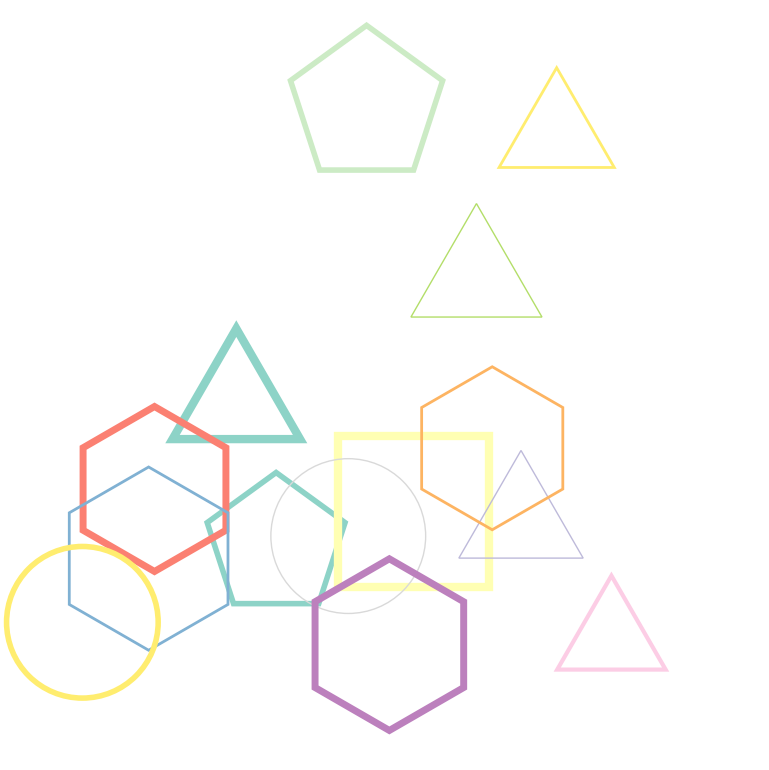[{"shape": "triangle", "thickness": 3, "radius": 0.48, "center": [0.307, 0.478]}, {"shape": "pentagon", "thickness": 2, "radius": 0.47, "center": [0.359, 0.292]}, {"shape": "square", "thickness": 3, "radius": 0.49, "center": [0.537, 0.336]}, {"shape": "triangle", "thickness": 0.5, "radius": 0.47, "center": [0.677, 0.322]}, {"shape": "hexagon", "thickness": 2.5, "radius": 0.54, "center": [0.201, 0.365]}, {"shape": "hexagon", "thickness": 1, "radius": 0.6, "center": [0.193, 0.275]}, {"shape": "hexagon", "thickness": 1, "radius": 0.53, "center": [0.639, 0.418]}, {"shape": "triangle", "thickness": 0.5, "radius": 0.49, "center": [0.619, 0.637]}, {"shape": "triangle", "thickness": 1.5, "radius": 0.41, "center": [0.794, 0.171]}, {"shape": "circle", "thickness": 0.5, "radius": 0.5, "center": [0.452, 0.304]}, {"shape": "hexagon", "thickness": 2.5, "radius": 0.56, "center": [0.506, 0.163]}, {"shape": "pentagon", "thickness": 2, "radius": 0.52, "center": [0.476, 0.863]}, {"shape": "circle", "thickness": 2, "radius": 0.49, "center": [0.107, 0.192]}, {"shape": "triangle", "thickness": 1, "radius": 0.43, "center": [0.723, 0.826]}]